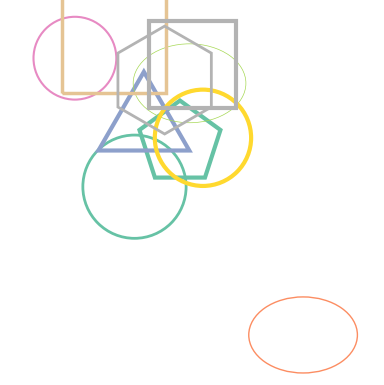[{"shape": "pentagon", "thickness": 3, "radius": 0.55, "center": [0.467, 0.628]}, {"shape": "circle", "thickness": 2, "radius": 0.67, "center": [0.349, 0.515]}, {"shape": "oval", "thickness": 1, "radius": 0.71, "center": [0.787, 0.13]}, {"shape": "triangle", "thickness": 3, "radius": 0.68, "center": [0.374, 0.677]}, {"shape": "circle", "thickness": 1.5, "radius": 0.54, "center": [0.195, 0.849]}, {"shape": "oval", "thickness": 0.5, "radius": 0.73, "center": [0.492, 0.784]}, {"shape": "circle", "thickness": 3, "radius": 0.63, "center": [0.527, 0.642]}, {"shape": "square", "thickness": 2.5, "radius": 0.67, "center": [0.297, 0.893]}, {"shape": "square", "thickness": 3, "radius": 0.56, "center": [0.5, 0.832]}, {"shape": "hexagon", "thickness": 2, "radius": 0.7, "center": [0.428, 0.792]}]